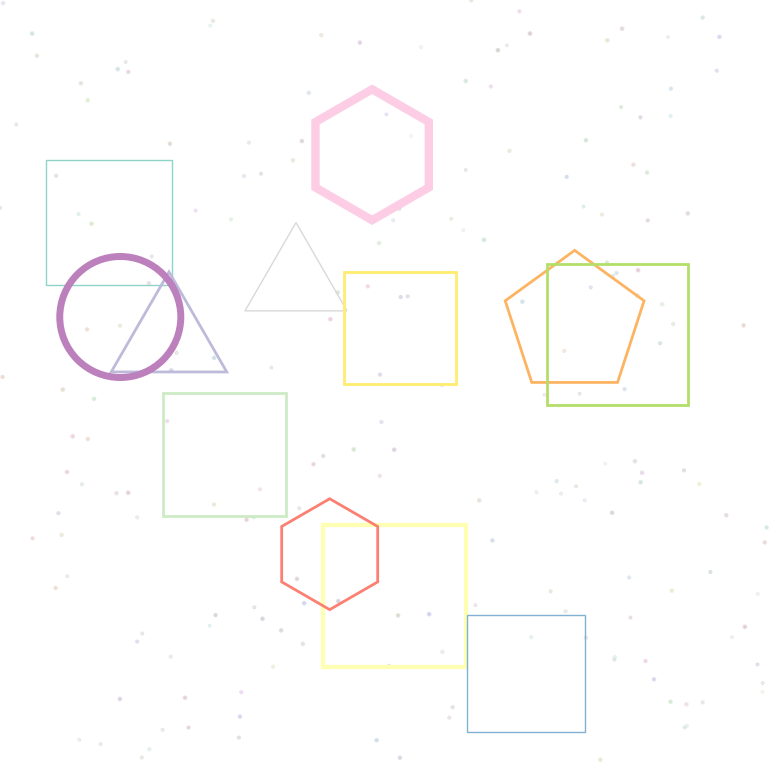[{"shape": "square", "thickness": 0.5, "radius": 0.41, "center": [0.141, 0.711]}, {"shape": "square", "thickness": 1.5, "radius": 0.46, "center": [0.512, 0.226]}, {"shape": "triangle", "thickness": 1, "radius": 0.43, "center": [0.219, 0.56]}, {"shape": "hexagon", "thickness": 1, "radius": 0.36, "center": [0.428, 0.28]}, {"shape": "square", "thickness": 0.5, "radius": 0.38, "center": [0.683, 0.125]}, {"shape": "pentagon", "thickness": 1, "radius": 0.47, "center": [0.746, 0.58]}, {"shape": "square", "thickness": 1, "radius": 0.46, "center": [0.801, 0.565]}, {"shape": "hexagon", "thickness": 3, "radius": 0.43, "center": [0.483, 0.799]}, {"shape": "triangle", "thickness": 0.5, "radius": 0.38, "center": [0.384, 0.635]}, {"shape": "circle", "thickness": 2.5, "radius": 0.39, "center": [0.156, 0.588]}, {"shape": "square", "thickness": 1, "radius": 0.4, "center": [0.292, 0.41]}, {"shape": "square", "thickness": 1, "radius": 0.36, "center": [0.52, 0.574]}]